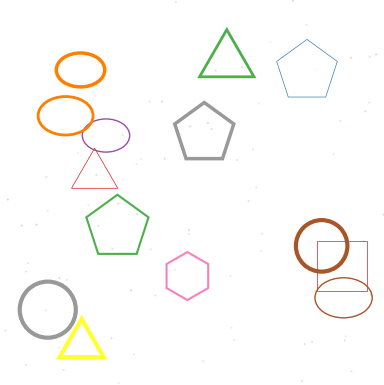[{"shape": "square", "thickness": 0.5, "radius": 0.32, "center": [0.888, 0.309]}, {"shape": "triangle", "thickness": 0.5, "radius": 0.35, "center": [0.246, 0.546]}, {"shape": "pentagon", "thickness": 0.5, "radius": 0.41, "center": [0.797, 0.815]}, {"shape": "pentagon", "thickness": 1.5, "radius": 0.42, "center": [0.305, 0.409]}, {"shape": "triangle", "thickness": 2, "radius": 0.41, "center": [0.589, 0.841]}, {"shape": "oval", "thickness": 1, "radius": 0.31, "center": [0.275, 0.648]}, {"shape": "oval", "thickness": 2, "radius": 0.36, "center": [0.17, 0.699]}, {"shape": "oval", "thickness": 2.5, "radius": 0.31, "center": [0.209, 0.818]}, {"shape": "triangle", "thickness": 3, "radius": 0.33, "center": [0.212, 0.105]}, {"shape": "circle", "thickness": 3, "radius": 0.33, "center": [0.835, 0.361]}, {"shape": "oval", "thickness": 1, "radius": 0.37, "center": [0.892, 0.227]}, {"shape": "hexagon", "thickness": 1.5, "radius": 0.31, "center": [0.487, 0.283]}, {"shape": "pentagon", "thickness": 2.5, "radius": 0.4, "center": [0.531, 0.653]}, {"shape": "circle", "thickness": 3, "radius": 0.36, "center": [0.124, 0.196]}]